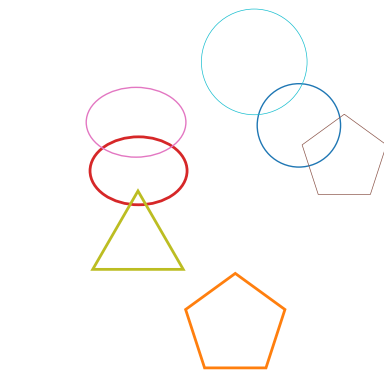[{"shape": "circle", "thickness": 1, "radius": 0.54, "center": [0.776, 0.674]}, {"shape": "pentagon", "thickness": 2, "radius": 0.68, "center": [0.611, 0.154]}, {"shape": "oval", "thickness": 2, "radius": 0.63, "center": [0.36, 0.556]}, {"shape": "pentagon", "thickness": 0.5, "radius": 0.58, "center": [0.894, 0.588]}, {"shape": "oval", "thickness": 1, "radius": 0.65, "center": [0.353, 0.682]}, {"shape": "triangle", "thickness": 2, "radius": 0.68, "center": [0.358, 0.368]}, {"shape": "circle", "thickness": 0.5, "radius": 0.69, "center": [0.66, 0.839]}]